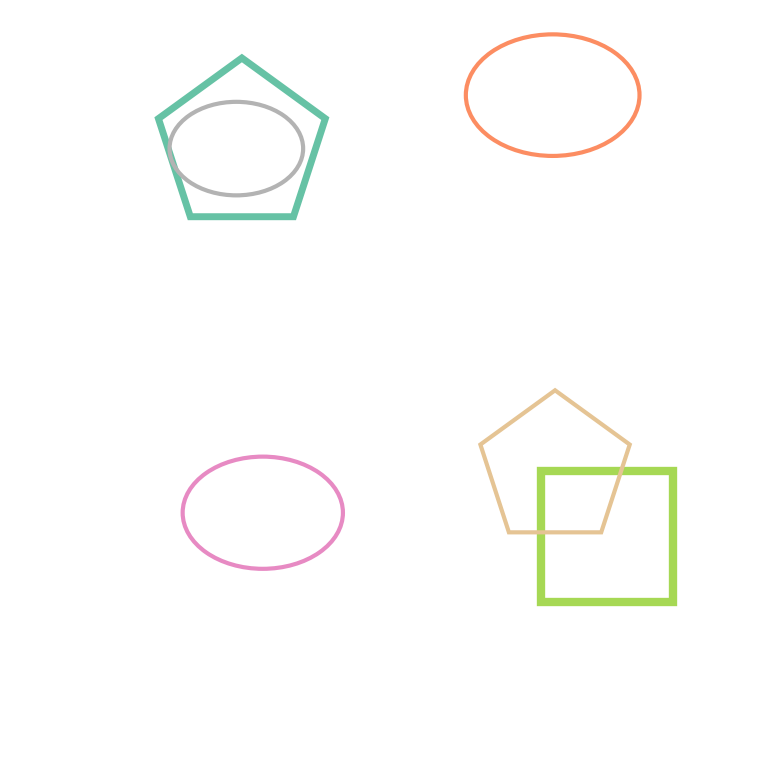[{"shape": "pentagon", "thickness": 2.5, "radius": 0.57, "center": [0.314, 0.811]}, {"shape": "oval", "thickness": 1.5, "radius": 0.56, "center": [0.718, 0.876]}, {"shape": "oval", "thickness": 1.5, "radius": 0.52, "center": [0.341, 0.334]}, {"shape": "square", "thickness": 3, "radius": 0.43, "center": [0.788, 0.303]}, {"shape": "pentagon", "thickness": 1.5, "radius": 0.51, "center": [0.721, 0.391]}, {"shape": "oval", "thickness": 1.5, "radius": 0.43, "center": [0.307, 0.807]}]